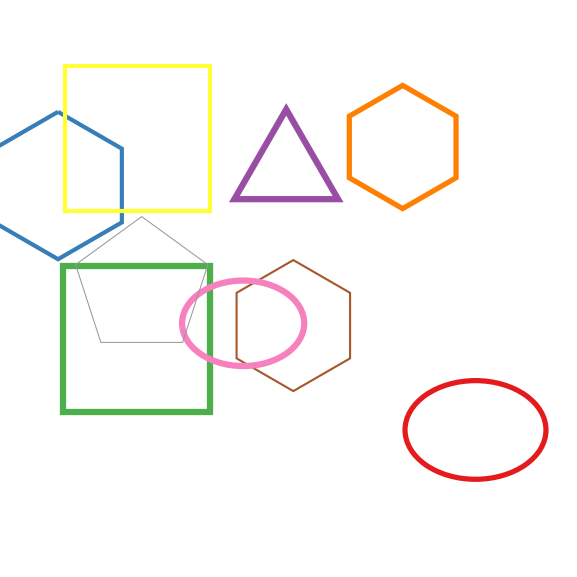[{"shape": "oval", "thickness": 2.5, "radius": 0.61, "center": [0.823, 0.255]}, {"shape": "hexagon", "thickness": 2, "radius": 0.64, "center": [0.101, 0.678]}, {"shape": "square", "thickness": 3, "radius": 0.64, "center": [0.236, 0.412]}, {"shape": "triangle", "thickness": 3, "radius": 0.52, "center": [0.496, 0.706]}, {"shape": "hexagon", "thickness": 2.5, "radius": 0.53, "center": [0.697, 0.745]}, {"shape": "square", "thickness": 2, "radius": 0.63, "center": [0.238, 0.759]}, {"shape": "hexagon", "thickness": 1, "radius": 0.57, "center": [0.508, 0.435]}, {"shape": "oval", "thickness": 3, "radius": 0.53, "center": [0.421, 0.439]}, {"shape": "pentagon", "thickness": 0.5, "radius": 0.6, "center": [0.245, 0.504]}]